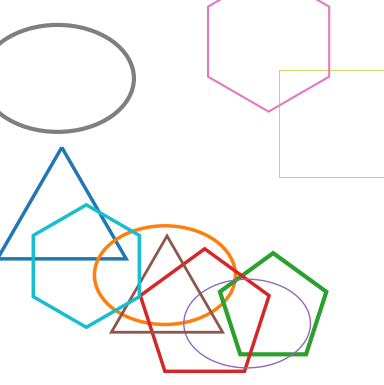[{"shape": "triangle", "thickness": 2.5, "radius": 0.97, "center": [0.161, 0.424]}, {"shape": "oval", "thickness": 2.5, "radius": 0.92, "center": [0.428, 0.285]}, {"shape": "pentagon", "thickness": 3, "radius": 0.73, "center": [0.709, 0.197]}, {"shape": "pentagon", "thickness": 2.5, "radius": 0.88, "center": [0.532, 0.178]}, {"shape": "oval", "thickness": 1, "radius": 0.82, "center": [0.642, 0.16]}, {"shape": "triangle", "thickness": 2, "radius": 0.83, "center": [0.434, 0.22]}, {"shape": "hexagon", "thickness": 1.5, "radius": 0.91, "center": [0.698, 0.892]}, {"shape": "oval", "thickness": 3, "radius": 0.99, "center": [0.149, 0.796]}, {"shape": "square", "thickness": 0.5, "radius": 0.7, "center": [0.865, 0.679]}, {"shape": "hexagon", "thickness": 2.5, "radius": 0.8, "center": [0.224, 0.309]}]